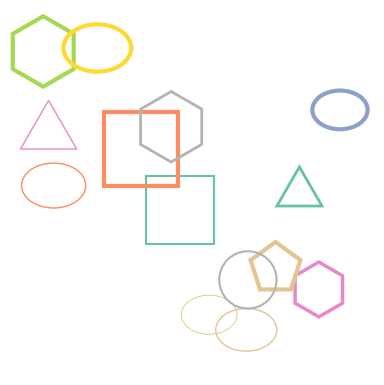[{"shape": "square", "thickness": 1.5, "radius": 0.44, "center": [0.467, 0.455]}, {"shape": "triangle", "thickness": 2, "radius": 0.34, "center": [0.778, 0.499]}, {"shape": "oval", "thickness": 1, "radius": 0.42, "center": [0.139, 0.518]}, {"shape": "square", "thickness": 3, "radius": 0.48, "center": [0.366, 0.613]}, {"shape": "oval", "thickness": 3, "radius": 0.36, "center": [0.883, 0.715]}, {"shape": "hexagon", "thickness": 2.5, "radius": 0.36, "center": [0.828, 0.248]}, {"shape": "triangle", "thickness": 1, "radius": 0.42, "center": [0.126, 0.655]}, {"shape": "oval", "thickness": 0.5, "radius": 0.36, "center": [0.543, 0.183]}, {"shape": "hexagon", "thickness": 3, "radius": 0.46, "center": [0.112, 0.866]}, {"shape": "oval", "thickness": 3, "radius": 0.44, "center": [0.253, 0.875]}, {"shape": "oval", "thickness": 1, "radius": 0.4, "center": [0.64, 0.143]}, {"shape": "pentagon", "thickness": 3, "radius": 0.34, "center": [0.716, 0.303]}, {"shape": "circle", "thickness": 1.5, "radius": 0.37, "center": [0.644, 0.273]}, {"shape": "hexagon", "thickness": 2, "radius": 0.46, "center": [0.445, 0.671]}]